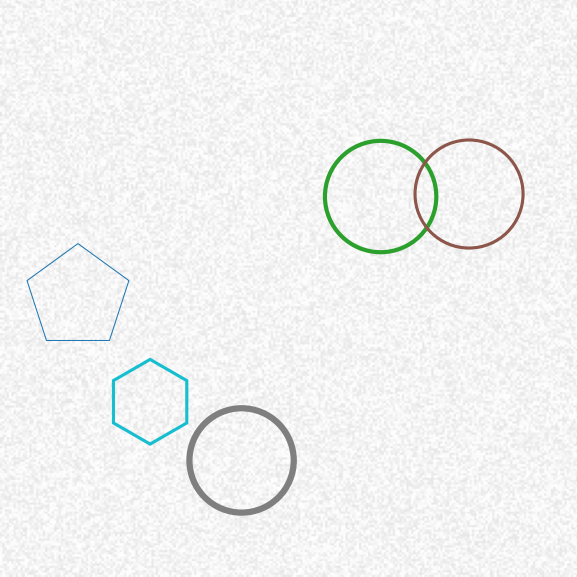[{"shape": "pentagon", "thickness": 0.5, "radius": 0.46, "center": [0.135, 0.485]}, {"shape": "circle", "thickness": 2, "radius": 0.48, "center": [0.659, 0.659]}, {"shape": "circle", "thickness": 1.5, "radius": 0.47, "center": [0.812, 0.663]}, {"shape": "circle", "thickness": 3, "radius": 0.45, "center": [0.418, 0.202]}, {"shape": "hexagon", "thickness": 1.5, "radius": 0.37, "center": [0.26, 0.303]}]